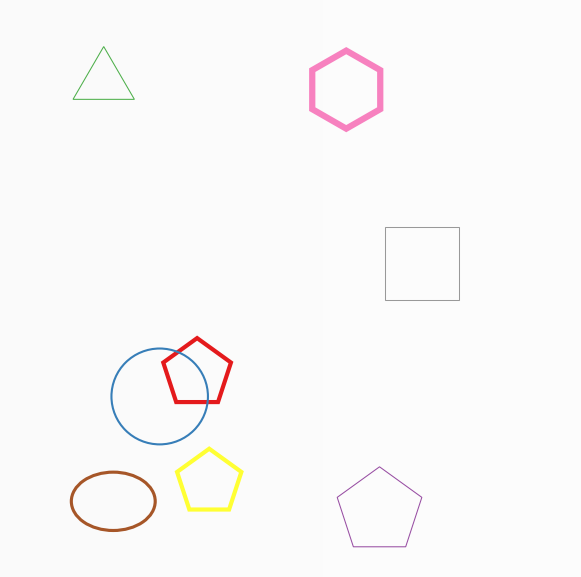[{"shape": "pentagon", "thickness": 2, "radius": 0.31, "center": [0.339, 0.352]}, {"shape": "circle", "thickness": 1, "radius": 0.41, "center": [0.275, 0.313]}, {"shape": "triangle", "thickness": 0.5, "radius": 0.3, "center": [0.178, 0.858]}, {"shape": "pentagon", "thickness": 0.5, "radius": 0.38, "center": [0.653, 0.114]}, {"shape": "pentagon", "thickness": 2, "radius": 0.29, "center": [0.36, 0.164]}, {"shape": "oval", "thickness": 1.5, "radius": 0.36, "center": [0.195, 0.131]}, {"shape": "hexagon", "thickness": 3, "radius": 0.34, "center": [0.596, 0.844]}, {"shape": "square", "thickness": 0.5, "radius": 0.32, "center": [0.726, 0.543]}]